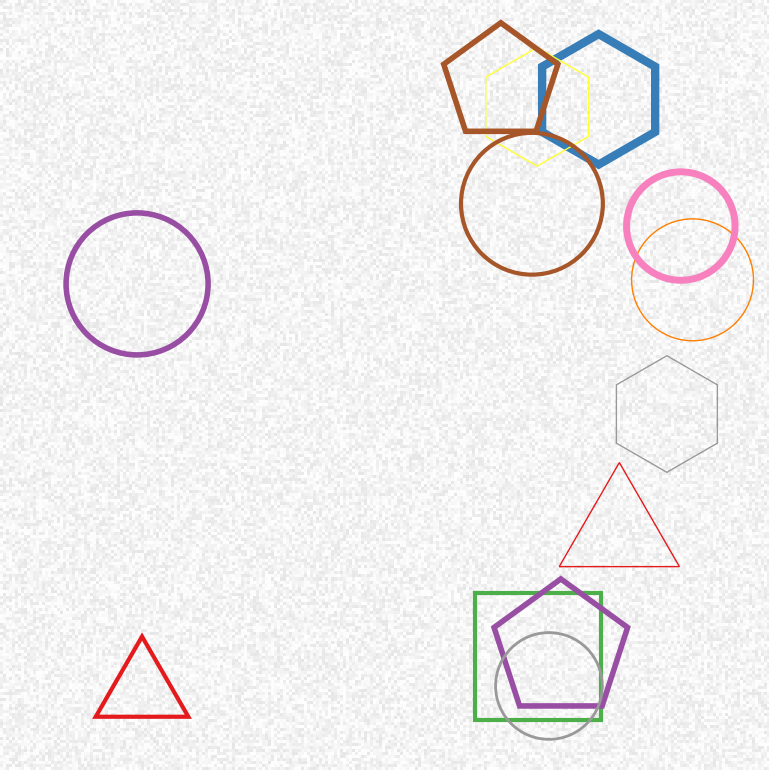[{"shape": "triangle", "thickness": 1.5, "radius": 0.35, "center": [0.184, 0.104]}, {"shape": "triangle", "thickness": 0.5, "radius": 0.45, "center": [0.804, 0.309]}, {"shape": "hexagon", "thickness": 3, "radius": 0.42, "center": [0.777, 0.871]}, {"shape": "square", "thickness": 1.5, "radius": 0.41, "center": [0.699, 0.147]}, {"shape": "pentagon", "thickness": 2, "radius": 0.46, "center": [0.728, 0.157]}, {"shape": "circle", "thickness": 2, "radius": 0.46, "center": [0.178, 0.631]}, {"shape": "circle", "thickness": 0.5, "radius": 0.4, "center": [0.899, 0.637]}, {"shape": "hexagon", "thickness": 0.5, "radius": 0.39, "center": [0.698, 0.861]}, {"shape": "circle", "thickness": 1.5, "radius": 0.46, "center": [0.691, 0.735]}, {"shape": "pentagon", "thickness": 2, "radius": 0.39, "center": [0.65, 0.892]}, {"shape": "circle", "thickness": 2.5, "radius": 0.35, "center": [0.884, 0.706]}, {"shape": "circle", "thickness": 1, "radius": 0.35, "center": [0.713, 0.109]}, {"shape": "hexagon", "thickness": 0.5, "radius": 0.38, "center": [0.866, 0.462]}]